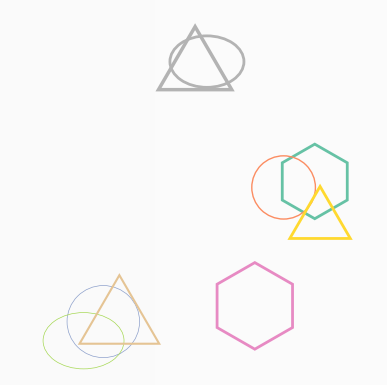[{"shape": "hexagon", "thickness": 2, "radius": 0.48, "center": [0.812, 0.529]}, {"shape": "circle", "thickness": 1, "radius": 0.41, "center": [0.732, 0.513]}, {"shape": "circle", "thickness": 0.5, "radius": 0.47, "center": [0.267, 0.165]}, {"shape": "hexagon", "thickness": 2, "radius": 0.56, "center": [0.658, 0.205]}, {"shape": "oval", "thickness": 0.5, "radius": 0.52, "center": [0.216, 0.115]}, {"shape": "triangle", "thickness": 2, "radius": 0.45, "center": [0.826, 0.426]}, {"shape": "triangle", "thickness": 1.5, "radius": 0.59, "center": [0.308, 0.167]}, {"shape": "triangle", "thickness": 2.5, "radius": 0.55, "center": [0.503, 0.822]}, {"shape": "oval", "thickness": 2, "radius": 0.48, "center": [0.534, 0.84]}]